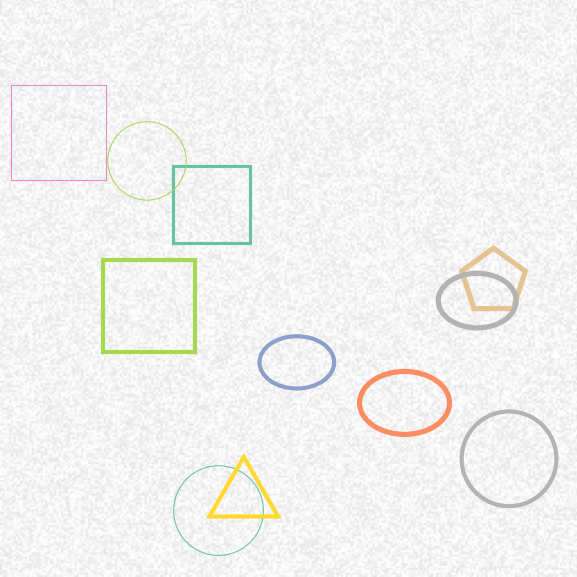[{"shape": "square", "thickness": 1.5, "radius": 0.33, "center": [0.366, 0.645]}, {"shape": "circle", "thickness": 0.5, "radius": 0.39, "center": [0.378, 0.115]}, {"shape": "oval", "thickness": 2.5, "radius": 0.39, "center": [0.7, 0.301]}, {"shape": "oval", "thickness": 2, "radius": 0.32, "center": [0.514, 0.372]}, {"shape": "square", "thickness": 0.5, "radius": 0.41, "center": [0.101, 0.77]}, {"shape": "circle", "thickness": 0.5, "radius": 0.34, "center": [0.255, 0.721]}, {"shape": "square", "thickness": 2, "radius": 0.4, "center": [0.258, 0.469]}, {"shape": "triangle", "thickness": 2, "radius": 0.34, "center": [0.422, 0.139]}, {"shape": "pentagon", "thickness": 2.5, "radius": 0.29, "center": [0.855, 0.512]}, {"shape": "circle", "thickness": 2, "radius": 0.41, "center": [0.881, 0.205]}, {"shape": "oval", "thickness": 2.5, "radius": 0.34, "center": [0.826, 0.479]}]